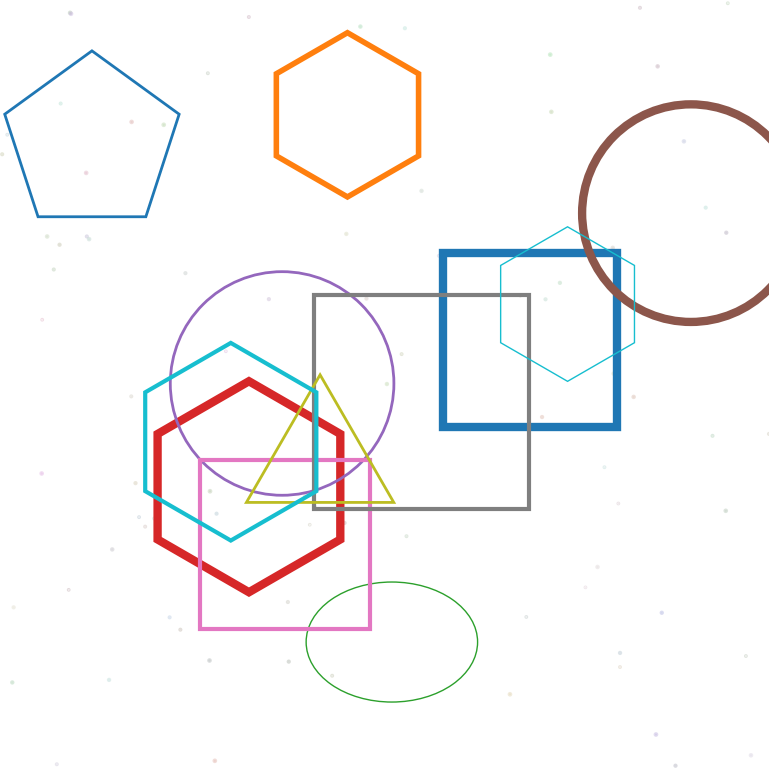[{"shape": "pentagon", "thickness": 1, "radius": 0.6, "center": [0.119, 0.815]}, {"shape": "square", "thickness": 3, "radius": 0.56, "center": [0.688, 0.559]}, {"shape": "hexagon", "thickness": 2, "radius": 0.53, "center": [0.451, 0.851]}, {"shape": "oval", "thickness": 0.5, "radius": 0.56, "center": [0.509, 0.166]}, {"shape": "hexagon", "thickness": 3, "radius": 0.69, "center": [0.323, 0.368]}, {"shape": "circle", "thickness": 1, "radius": 0.73, "center": [0.366, 0.502]}, {"shape": "circle", "thickness": 3, "radius": 0.71, "center": [0.897, 0.723]}, {"shape": "square", "thickness": 1.5, "radius": 0.55, "center": [0.37, 0.293]}, {"shape": "square", "thickness": 1.5, "radius": 0.7, "center": [0.547, 0.478]}, {"shape": "triangle", "thickness": 1, "radius": 0.55, "center": [0.416, 0.403]}, {"shape": "hexagon", "thickness": 0.5, "radius": 0.5, "center": [0.737, 0.605]}, {"shape": "hexagon", "thickness": 1.5, "radius": 0.64, "center": [0.3, 0.426]}]